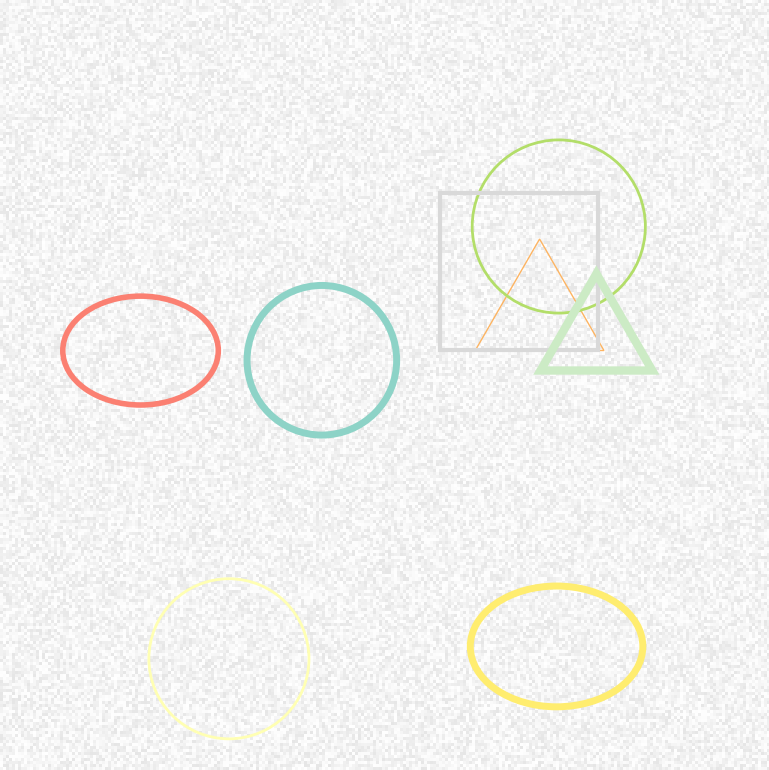[{"shape": "circle", "thickness": 2.5, "radius": 0.49, "center": [0.418, 0.532]}, {"shape": "circle", "thickness": 1, "radius": 0.52, "center": [0.297, 0.144]}, {"shape": "oval", "thickness": 2, "radius": 0.5, "center": [0.183, 0.545]}, {"shape": "triangle", "thickness": 0.5, "radius": 0.48, "center": [0.701, 0.593]}, {"shape": "circle", "thickness": 1, "radius": 0.56, "center": [0.726, 0.706]}, {"shape": "square", "thickness": 1.5, "radius": 0.51, "center": [0.674, 0.648]}, {"shape": "triangle", "thickness": 3, "radius": 0.42, "center": [0.775, 0.561]}, {"shape": "oval", "thickness": 2.5, "radius": 0.56, "center": [0.723, 0.16]}]